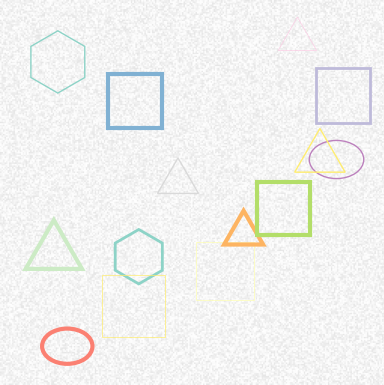[{"shape": "hexagon", "thickness": 1, "radius": 0.4, "center": [0.15, 0.839]}, {"shape": "hexagon", "thickness": 2, "radius": 0.35, "center": [0.36, 0.333]}, {"shape": "square", "thickness": 0.5, "radius": 0.37, "center": [0.585, 0.296]}, {"shape": "square", "thickness": 2, "radius": 0.36, "center": [0.891, 0.753]}, {"shape": "oval", "thickness": 3, "radius": 0.33, "center": [0.175, 0.101]}, {"shape": "square", "thickness": 3, "radius": 0.35, "center": [0.35, 0.737]}, {"shape": "triangle", "thickness": 3, "radius": 0.29, "center": [0.633, 0.394]}, {"shape": "square", "thickness": 3, "radius": 0.34, "center": [0.735, 0.459]}, {"shape": "triangle", "thickness": 0.5, "radius": 0.29, "center": [0.772, 0.898]}, {"shape": "triangle", "thickness": 1, "radius": 0.31, "center": [0.462, 0.528]}, {"shape": "oval", "thickness": 1, "radius": 0.35, "center": [0.874, 0.586]}, {"shape": "triangle", "thickness": 3, "radius": 0.42, "center": [0.14, 0.344]}, {"shape": "triangle", "thickness": 1, "radius": 0.38, "center": [0.831, 0.591]}, {"shape": "square", "thickness": 0.5, "radius": 0.4, "center": [0.347, 0.204]}]